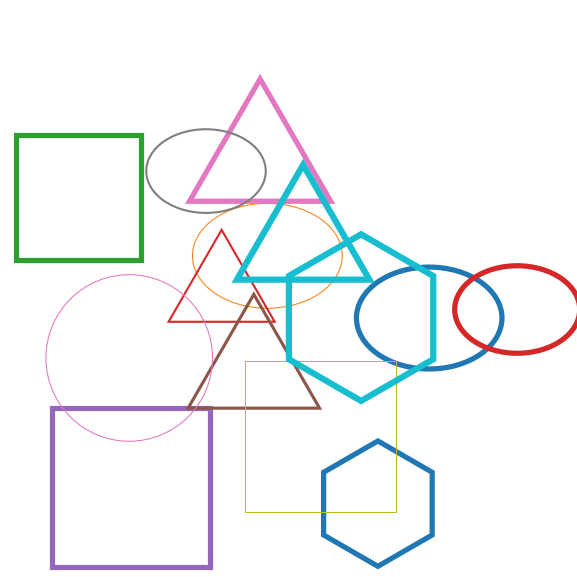[{"shape": "oval", "thickness": 2.5, "radius": 0.63, "center": [0.743, 0.448]}, {"shape": "hexagon", "thickness": 2.5, "radius": 0.54, "center": [0.654, 0.127]}, {"shape": "oval", "thickness": 0.5, "radius": 0.65, "center": [0.463, 0.556]}, {"shape": "square", "thickness": 2.5, "radius": 0.54, "center": [0.136, 0.658]}, {"shape": "triangle", "thickness": 1, "radius": 0.53, "center": [0.384, 0.495]}, {"shape": "oval", "thickness": 2.5, "radius": 0.54, "center": [0.896, 0.463]}, {"shape": "square", "thickness": 2.5, "radius": 0.69, "center": [0.227, 0.155]}, {"shape": "triangle", "thickness": 1.5, "radius": 0.66, "center": [0.44, 0.358]}, {"shape": "circle", "thickness": 0.5, "radius": 0.72, "center": [0.224, 0.379]}, {"shape": "triangle", "thickness": 2.5, "radius": 0.71, "center": [0.45, 0.721]}, {"shape": "oval", "thickness": 1, "radius": 0.52, "center": [0.357, 0.703]}, {"shape": "square", "thickness": 0.5, "radius": 0.66, "center": [0.555, 0.244]}, {"shape": "triangle", "thickness": 3, "radius": 0.66, "center": [0.525, 0.581]}, {"shape": "hexagon", "thickness": 3, "radius": 0.72, "center": [0.625, 0.449]}]